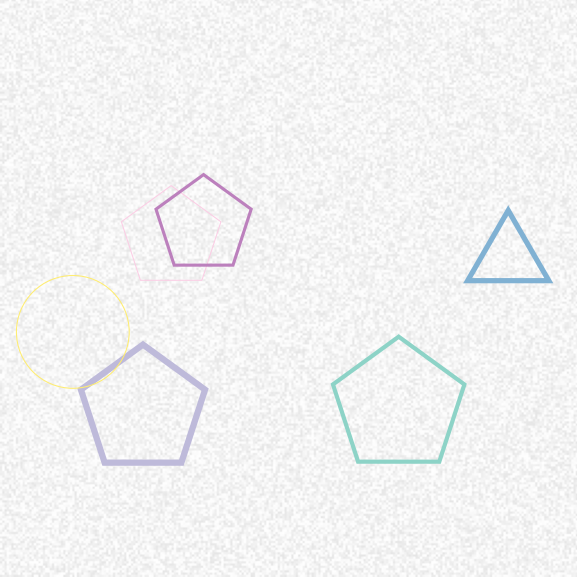[{"shape": "pentagon", "thickness": 2, "radius": 0.6, "center": [0.69, 0.296]}, {"shape": "pentagon", "thickness": 3, "radius": 0.57, "center": [0.248, 0.289]}, {"shape": "triangle", "thickness": 2.5, "radius": 0.41, "center": [0.88, 0.554]}, {"shape": "pentagon", "thickness": 0.5, "radius": 0.45, "center": [0.296, 0.587]}, {"shape": "pentagon", "thickness": 1.5, "radius": 0.43, "center": [0.353, 0.61]}, {"shape": "circle", "thickness": 0.5, "radius": 0.49, "center": [0.126, 0.424]}]